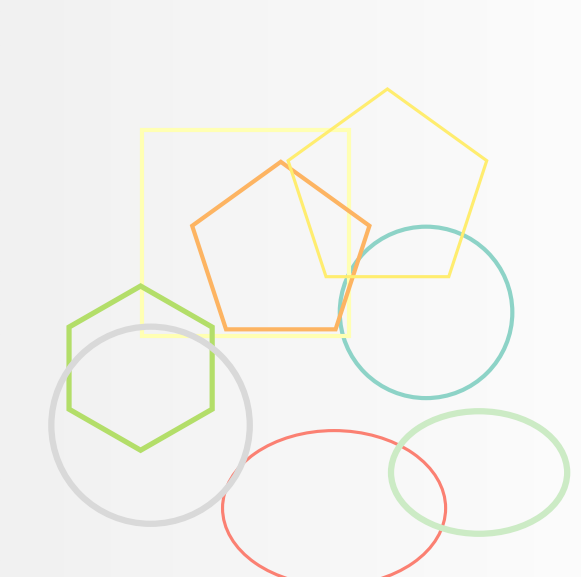[{"shape": "circle", "thickness": 2, "radius": 0.74, "center": [0.733, 0.458]}, {"shape": "square", "thickness": 2, "radius": 0.89, "center": [0.423, 0.596]}, {"shape": "oval", "thickness": 1.5, "radius": 0.96, "center": [0.575, 0.119]}, {"shape": "pentagon", "thickness": 2, "radius": 0.8, "center": [0.483, 0.559]}, {"shape": "hexagon", "thickness": 2.5, "radius": 0.71, "center": [0.242, 0.362]}, {"shape": "circle", "thickness": 3, "radius": 0.85, "center": [0.259, 0.263]}, {"shape": "oval", "thickness": 3, "radius": 0.76, "center": [0.824, 0.181]}, {"shape": "pentagon", "thickness": 1.5, "radius": 0.9, "center": [0.667, 0.665]}]